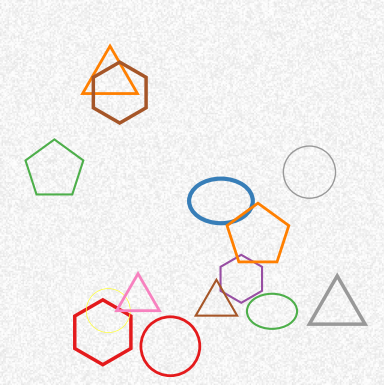[{"shape": "circle", "thickness": 2, "radius": 0.38, "center": [0.442, 0.101]}, {"shape": "hexagon", "thickness": 2.5, "radius": 0.42, "center": [0.267, 0.137]}, {"shape": "oval", "thickness": 3, "radius": 0.41, "center": [0.574, 0.478]}, {"shape": "pentagon", "thickness": 1.5, "radius": 0.39, "center": [0.141, 0.559]}, {"shape": "oval", "thickness": 1.5, "radius": 0.33, "center": [0.707, 0.191]}, {"shape": "hexagon", "thickness": 1.5, "radius": 0.31, "center": [0.627, 0.276]}, {"shape": "triangle", "thickness": 2, "radius": 0.41, "center": [0.286, 0.798]}, {"shape": "pentagon", "thickness": 2, "radius": 0.42, "center": [0.67, 0.388]}, {"shape": "circle", "thickness": 0.5, "radius": 0.29, "center": [0.281, 0.193]}, {"shape": "triangle", "thickness": 1.5, "radius": 0.31, "center": [0.562, 0.211]}, {"shape": "hexagon", "thickness": 2.5, "radius": 0.4, "center": [0.311, 0.76]}, {"shape": "triangle", "thickness": 2, "radius": 0.32, "center": [0.359, 0.225]}, {"shape": "triangle", "thickness": 2.5, "radius": 0.42, "center": [0.876, 0.2]}, {"shape": "circle", "thickness": 1, "radius": 0.34, "center": [0.804, 0.553]}]